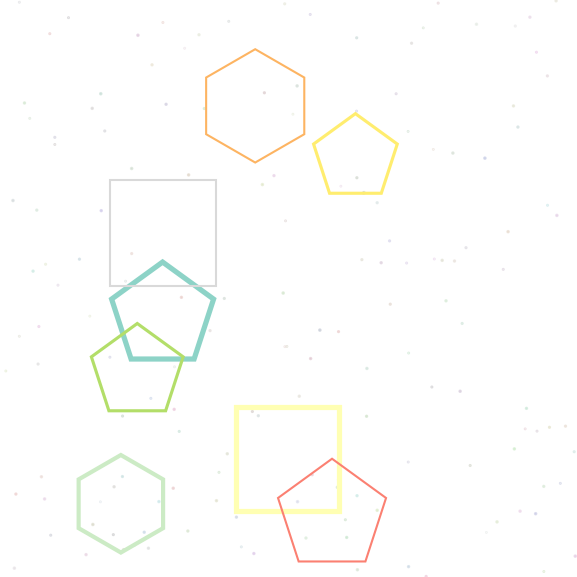[{"shape": "pentagon", "thickness": 2.5, "radius": 0.46, "center": [0.282, 0.453]}, {"shape": "square", "thickness": 2.5, "radius": 0.45, "center": [0.498, 0.204]}, {"shape": "pentagon", "thickness": 1, "radius": 0.49, "center": [0.575, 0.106]}, {"shape": "hexagon", "thickness": 1, "radius": 0.49, "center": [0.442, 0.816]}, {"shape": "pentagon", "thickness": 1.5, "radius": 0.42, "center": [0.238, 0.355]}, {"shape": "square", "thickness": 1, "radius": 0.46, "center": [0.282, 0.596]}, {"shape": "hexagon", "thickness": 2, "radius": 0.42, "center": [0.209, 0.127]}, {"shape": "pentagon", "thickness": 1.5, "radius": 0.38, "center": [0.615, 0.726]}]